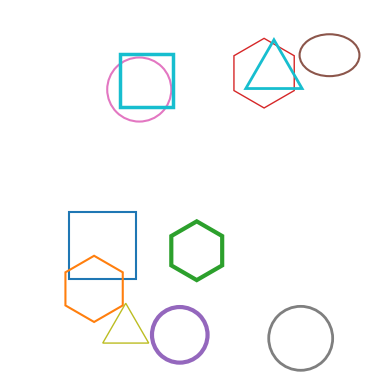[{"shape": "square", "thickness": 1.5, "radius": 0.44, "center": [0.267, 0.362]}, {"shape": "hexagon", "thickness": 1.5, "radius": 0.43, "center": [0.244, 0.25]}, {"shape": "hexagon", "thickness": 3, "radius": 0.38, "center": [0.511, 0.349]}, {"shape": "hexagon", "thickness": 1, "radius": 0.45, "center": [0.686, 0.81]}, {"shape": "circle", "thickness": 3, "radius": 0.36, "center": [0.467, 0.13]}, {"shape": "oval", "thickness": 1.5, "radius": 0.39, "center": [0.856, 0.857]}, {"shape": "circle", "thickness": 1.5, "radius": 0.42, "center": [0.362, 0.767]}, {"shape": "circle", "thickness": 2, "radius": 0.42, "center": [0.781, 0.121]}, {"shape": "triangle", "thickness": 1, "radius": 0.34, "center": [0.327, 0.143]}, {"shape": "square", "thickness": 2.5, "radius": 0.34, "center": [0.38, 0.791]}, {"shape": "triangle", "thickness": 2, "radius": 0.42, "center": [0.712, 0.812]}]